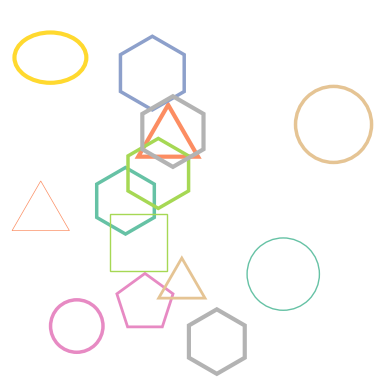[{"shape": "circle", "thickness": 1, "radius": 0.47, "center": [0.736, 0.288]}, {"shape": "hexagon", "thickness": 2.5, "radius": 0.43, "center": [0.326, 0.478]}, {"shape": "triangle", "thickness": 3, "radius": 0.45, "center": [0.437, 0.638]}, {"shape": "triangle", "thickness": 0.5, "radius": 0.43, "center": [0.106, 0.444]}, {"shape": "hexagon", "thickness": 2.5, "radius": 0.48, "center": [0.396, 0.81]}, {"shape": "pentagon", "thickness": 2, "radius": 0.38, "center": [0.377, 0.213]}, {"shape": "circle", "thickness": 2.5, "radius": 0.34, "center": [0.199, 0.153]}, {"shape": "square", "thickness": 1, "radius": 0.37, "center": [0.359, 0.371]}, {"shape": "hexagon", "thickness": 2.5, "radius": 0.45, "center": [0.411, 0.55]}, {"shape": "oval", "thickness": 3, "radius": 0.47, "center": [0.131, 0.85]}, {"shape": "circle", "thickness": 2.5, "radius": 0.49, "center": [0.866, 0.677]}, {"shape": "triangle", "thickness": 2, "radius": 0.35, "center": [0.472, 0.26]}, {"shape": "hexagon", "thickness": 3, "radius": 0.42, "center": [0.563, 0.113]}, {"shape": "hexagon", "thickness": 3, "radius": 0.46, "center": [0.449, 0.658]}]